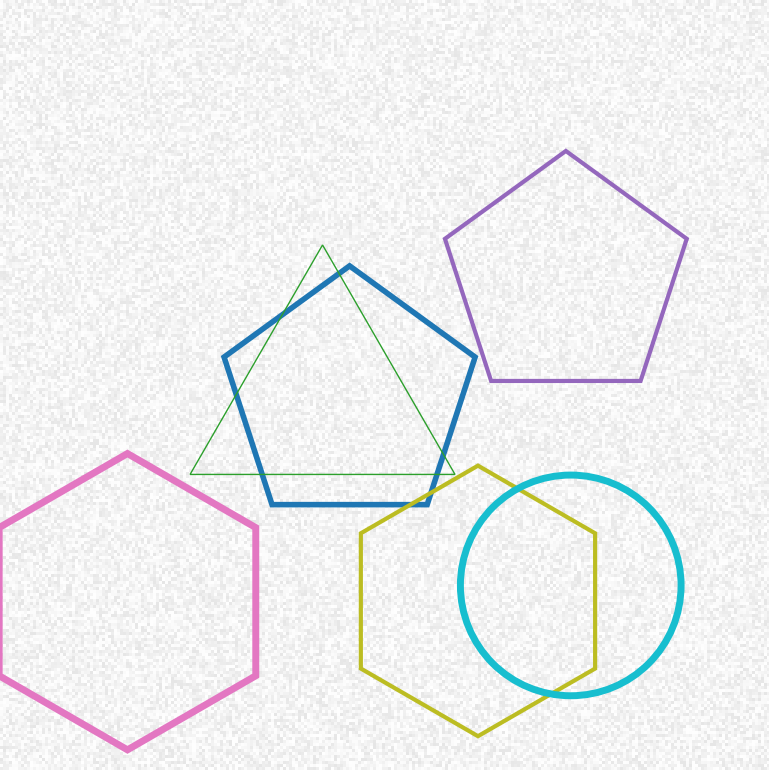[{"shape": "pentagon", "thickness": 2, "radius": 0.86, "center": [0.454, 0.483]}, {"shape": "triangle", "thickness": 0.5, "radius": 0.99, "center": [0.419, 0.483]}, {"shape": "pentagon", "thickness": 1.5, "radius": 0.83, "center": [0.735, 0.639]}, {"shape": "hexagon", "thickness": 2.5, "radius": 0.96, "center": [0.166, 0.219]}, {"shape": "hexagon", "thickness": 1.5, "radius": 0.88, "center": [0.621, 0.22]}, {"shape": "circle", "thickness": 2.5, "radius": 0.72, "center": [0.741, 0.24]}]